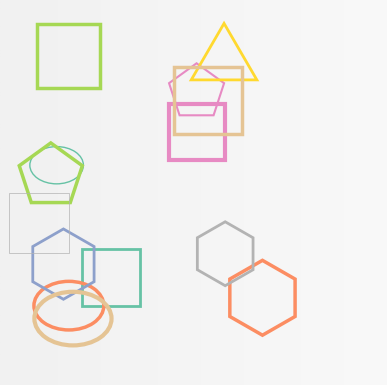[{"shape": "square", "thickness": 2, "radius": 0.37, "center": [0.286, 0.279]}, {"shape": "oval", "thickness": 1, "radius": 0.35, "center": [0.146, 0.571]}, {"shape": "hexagon", "thickness": 2.5, "radius": 0.49, "center": [0.677, 0.227]}, {"shape": "oval", "thickness": 2.5, "radius": 0.45, "center": [0.178, 0.206]}, {"shape": "hexagon", "thickness": 2, "radius": 0.46, "center": [0.164, 0.314]}, {"shape": "pentagon", "thickness": 1.5, "radius": 0.37, "center": [0.507, 0.761]}, {"shape": "square", "thickness": 3, "radius": 0.37, "center": [0.508, 0.657]}, {"shape": "pentagon", "thickness": 2.5, "radius": 0.43, "center": [0.131, 0.543]}, {"shape": "square", "thickness": 2.5, "radius": 0.41, "center": [0.177, 0.854]}, {"shape": "triangle", "thickness": 2, "radius": 0.49, "center": [0.578, 0.841]}, {"shape": "square", "thickness": 2.5, "radius": 0.44, "center": [0.537, 0.74]}, {"shape": "oval", "thickness": 3, "radius": 0.5, "center": [0.188, 0.173]}, {"shape": "square", "thickness": 0.5, "radius": 0.39, "center": [0.101, 0.421]}, {"shape": "hexagon", "thickness": 2, "radius": 0.42, "center": [0.581, 0.341]}]